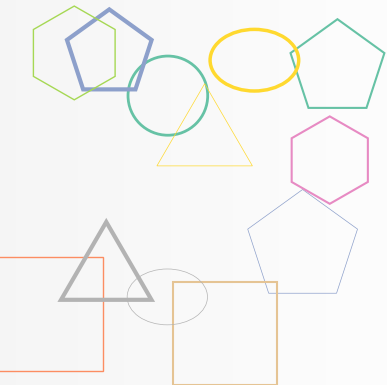[{"shape": "pentagon", "thickness": 1.5, "radius": 0.64, "center": [0.871, 0.823]}, {"shape": "circle", "thickness": 2, "radius": 0.51, "center": [0.433, 0.752]}, {"shape": "square", "thickness": 1, "radius": 0.74, "center": [0.118, 0.184]}, {"shape": "pentagon", "thickness": 3, "radius": 0.57, "center": [0.282, 0.861]}, {"shape": "pentagon", "thickness": 0.5, "radius": 0.74, "center": [0.781, 0.359]}, {"shape": "hexagon", "thickness": 1.5, "radius": 0.57, "center": [0.851, 0.584]}, {"shape": "hexagon", "thickness": 1, "radius": 0.61, "center": [0.192, 0.863]}, {"shape": "triangle", "thickness": 0.5, "radius": 0.71, "center": [0.528, 0.64]}, {"shape": "oval", "thickness": 2.5, "radius": 0.57, "center": [0.656, 0.844]}, {"shape": "square", "thickness": 1.5, "radius": 0.67, "center": [0.58, 0.134]}, {"shape": "triangle", "thickness": 3, "radius": 0.67, "center": [0.274, 0.289]}, {"shape": "oval", "thickness": 0.5, "radius": 0.52, "center": [0.432, 0.229]}]